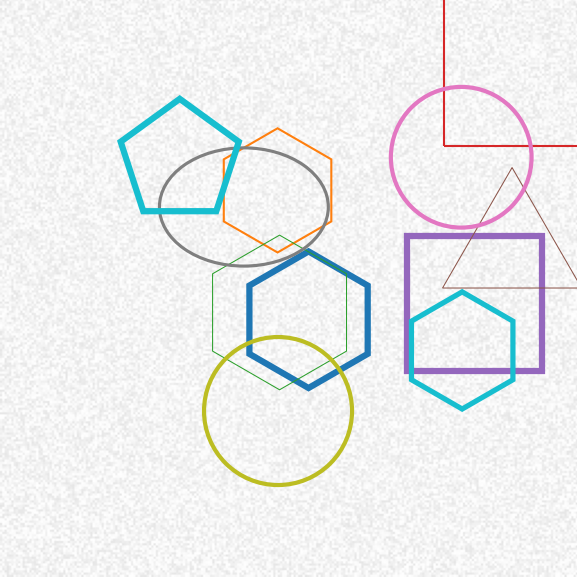[{"shape": "hexagon", "thickness": 3, "radius": 0.59, "center": [0.534, 0.446]}, {"shape": "hexagon", "thickness": 1, "radius": 0.54, "center": [0.481, 0.669]}, {"shape": "hexagon", "thickness": 0.5, "radius": 0.67, "center": [0.484, 0.458]}, {"shape": "square", "thickness": 1, "radius": 0.66, "center": [0.9, 0.878]}, {"shape": "square", "thickness": 3, "radius": 0.58, "center": [0.822, 0.474]}, {"shape": "triangle", "thickness": 0.5, "radius": 0.7, "center": [0.887, 0.57]}, {"shape": "circle", "thickness": 2, "radius": 0.61, "center": [0.799, 0.727]}, {"shape": "oval", "thickness": 1.5, "radius": 0.73, "center": [0.422, 0.641]}, {"shape": "circle", "thickness": 2, "radius": 0.64, "center": [0.481, 0.287]}, {"shape": "pentagon", "thickness": 3, "radius": 0.54, "center": [0.311, 0.72]}, {"shape": "hexagon", "thickness": 2.5, "radius": 0.51, "center": [0.8, 0.392]}]